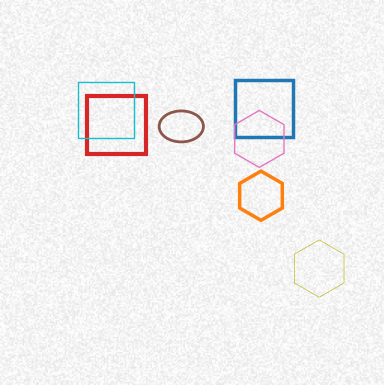[{"shape": "square", "thickness": 2.5, "radius": 0.37, "center": [0.686, 0.719]}, {"shape": "hexagon", "thickness": 2.5, "radius": 0.32, "center": [0.678, 0.492]}, {"shape": "square", "thickness": 3, "radius": 0.38, "center": [0.303, 0.675]}, {"shape": "oval", "thickness": 2, "radius": 0.29, "center": [0.471, 0.672]}, {"shape": "hexagon", "thickness": 1, "radius": 0.37, "center": [0.674, 0.639]}, {"shape": "hexagon", "thickness": 0.5, "radius": 0.37, "center": [0.829, 0.302]}, {"shape": "square", "thickness": 1, "radius": 0.36, "center": [0.275, 0.715]}]